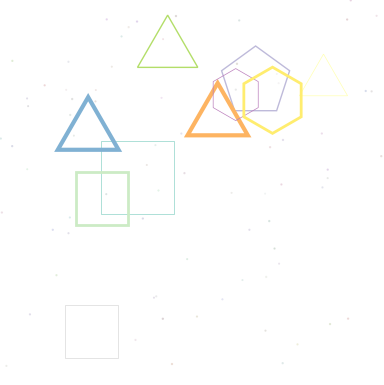[{"shape": "square", "thickness": 0.5, "radius": 0.47, "center": [0.357, 0.539]}, {"shape": "triangle", "thickness": 0.5, "radius": 0.36, "center": [0.84, 0.787]}, {"shape": "pentagon", "thickness": 1, "radius": 0.46, "center": [0.664, 0.788]}, {"shape": "triangle", "thickness": 3, "radius": 0.46, "center": [0.229, 0.657]}, {"shape": "triangle", "thickness": 3, "radius": 0.45, "center": [0.565, 0.694]}, {"shape": "triangle", "thickness": 1, "radius": 0.45, "center": [0.435, 0.87]}, {"shape": "square", "thickness": 0.5, "radius": 0.34, "center": [0.239, 0.139]}, {"shape": "hexagon", "thickness": 0.5, "radius": 0.34, "center": [0.612, 0.754]}, {"shape": "square", "thickness": 2, "radius": 0.34, "center": [0.265, 0.484]}, {"shape": "hexagon", "thickness": 2, "radius": 0.43, "center": [0.708, 0.74]}]